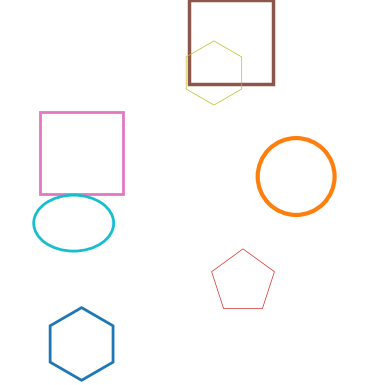[{"shape": "hexagon", "thickness": 2, "radius": 0.47, "center": [0.212, 0.107]}, {"shape": "circle", "thickness": 3, "radius": 0.5, "center": [0.769, 0.542]}, {"shape": "pentagon", "thickness": 0.5, "radius": 0.43, "center": [0.631, 0.268]}, {"shape": "square", "thickness": 2.5, "radius": 0.54, "center": [0.601, 0.892]}, {"shape": "square", "thickness": 2, "radius": 0.54, "center": [0.211, 0.602]}, {"shape": "hexagon", "thickness": 0.5, "radius": 0.42, "center": [0.556, 0.81]}, {"shape": "oval", "thickness": 2, "radius": 0.52, "center": [0.191, 0.42]}]